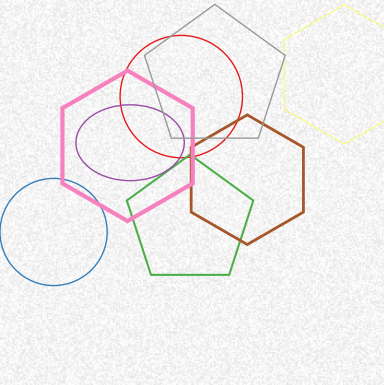[{"shape": "circle", "thickness": 1, "radius": 0.79, "center": [0.471, 0.749]}, {"shape": "circle", "thickness": 1, "radius": 0.7, "center": [0.139, 0.397]}, {"shape": "pentagon", "thickness": 1.5, "radius": 0.86, "center": [0.494, 0.426]}, {"shape": "oval", "thickness": 1, "radius": 0.7, "center": [0.338, 0.629]}, {"shape": "hexagon", "thickness": 0.5, "radius": 0.91, "center": [0.895, 0.807]}, {"shape": "hexagon", "thickness": 2, "radius": 0.84, "center": [0.642, 0.533]}, {"shape": "hexagon", "thickness": 3, "radius": 0.98, "center": [0.331, 0.621]}, {"shape": "pentagon", "thickness": 1, "radius": 0.96, "center": [0.558, 0.797]}]